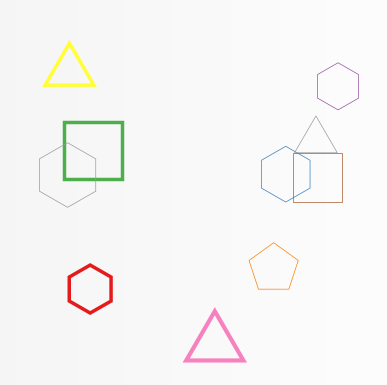[{"shape": "hexagon", "thickness": 2.5, "radius": 0.31, "center": [0.233, 0.249]}, {"shape": "hexagon", "thickness": 0.5, "radius": 0.36, "center": [0.737, 0.548]}, {"shape": "square", "thickness": 2.5, "radius": 0.37, "center": [0.241, 0.609]}, {"shape": "hexagon", "thickness": 0.5, "radius": 0.31, "center": [0.872, 0.776]}, {"shape": "pentagon", "thickness": 0.5, "radius": 0.33, "center": [0.706, 0.303]}, {"shape": "triangle", "thickness": 2.5, "radius": 0.36, "center": [0.179, 0.815]}, {"shape": "square", "thickness": 0.5, "radius": 0.32, "center": [0.82, 0.539]}, {"shape": "triangle", "thickness": 3, "radius": 0.43, "center": [0.554, 0.106]}, {"shape": "hexagon", "thickness": 0.5, "radius": 0.42, "center": [0.174, 0.545]}, {"shape": "triangle", "thickness": 0.5, "radius": 0.32, "center": [0.815, 0.635]}]